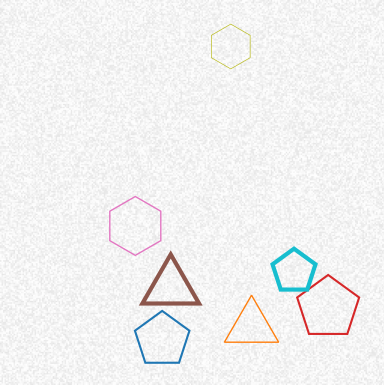[{"shape": "pentagon", "thickness": 1.5, "radius": 0.37, "center": [0.421, 0.118]}, {"shape": "triangle", "thickness": 1, "radius": 0.41, "center": [0.653, 0.152]}, {"shape": "pentagon", "thickness": 1.5, "radius": 0.42, "center": [0.852, 0.201]}, {"shape": "triangle", "thickness": 3, "radius": 0.43, "center": [0.443, 0.254]}, {"shape": "hexagon", "thickness": 1, "radius": 0.38, "center": [0.351, 0.413]}, {"shape": "hexagon", "thickness": 0.5, "radius": 0.29, "center": [0.599, 0.879]}, {"shape": "pentagon", "thickness": 3, "radius": 0.29, "center": [0.764, 0.295]}]